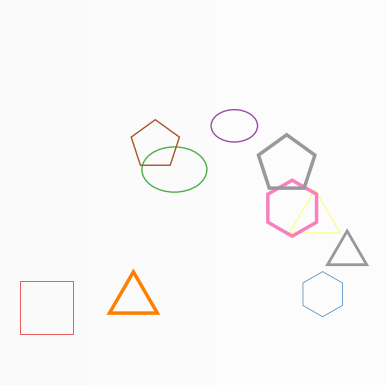[{"shape": "square", "thickness": 0.5, "radius": 0.35, "center": [0.121, 0.202]}, {"shape": "hexagon", "thickness": 0.5, "radius": 0.29, "center": [0.833, 0.236]}, {"shape": "oval", "thickness": 1, "radius": 0.42, "center": [0.45, 0.56]}, {"shape": "oval", "thickness": 1, "radius": 0.3, "center": [0.605, 0.673]}, {"shape": "triangle", "thickness": 2.5, "radius": 0.36, "center": [0.344, 0.222]}, {"shape": "triangle", "thickness": 0.5, "radius": 0.38, "center": [0.813, 0.433]}, {"shape": "pentagon", "thickness": 1, "radius": 0.33, "center": [0.401, 0.624]}, {"shape": "hexagon", "thickness": 2.5, "radius": 0.36, "center": [0.754, 0.459]}, {"shape": "pentagon", "thickness": 2.5, "radius": 0.38, "center": [0.74, 0.573]}, {"shape": "triangle", "thickness": 2, "radius": 0.29, "center": [0.896, 0.342]}]